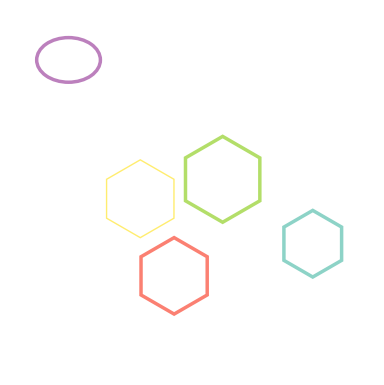[{"shape": "hexagon", "thickness": 2.5, "radius": 0.43, "center": [0.812, 0.367]}, {"shape": "hexagon", "thickness": 2.5, "radius": 0.5, "center": [0.452, 0.284]}, {"shape": "hexagon", "thickness": 2.5, "radius": 0.56, "center": [0.578, 0.534]}, {"shape": "oval", "thickness": 2.5, "radius": 0.41, "center": [0.178, 0.844]}, {"shape": "hexagon", "thickness": 1, "radius": 0.51, "center": [0.364, 0.484]}]